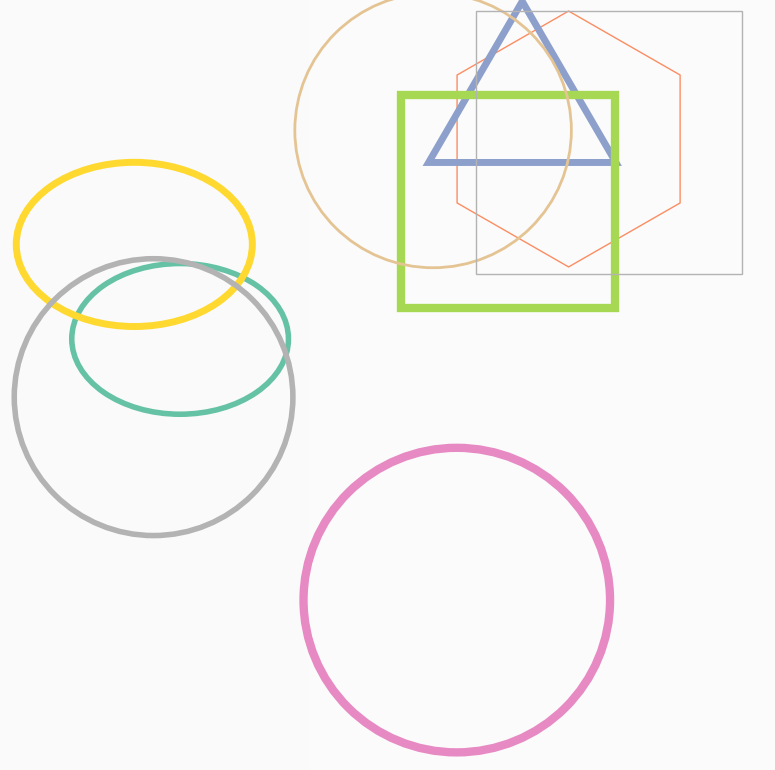[{"shape": "oval", "thickness": 2, "radius": 0.7, "center": [0.232, 0.56]}, {"shape": "hexagon", "thickness": 0.5, "radius": 0.83, "center": [0.734, 0.82]}, {"shape": "triangle", "thickness": 2.5, "radius": 0.7, "center": [0.674, 0.859]}, {"shape": "circle", "thickness": 3, "radius": 0.99, "center": [0.589, 0.221]}, {"shape": "square", "thickness": 3, "radius": 0.69, "center": [0.656, 0.738]}, {"shape": "oval", "thickness": 2.5, "radius": 0.76, "center": [0.173, 0.683]}, {"shape": "circle", "thickness": 1, "radius": 0.89, "center": [0.559, 0.831]}, {"shape": "circle", "thickness": 2, "radius": 0.9, "center": [0.198, 0.484]}, {"shape": "square", "thickness": 0.5, "radius": 0.86, "center": [0.786, 0.815]}]